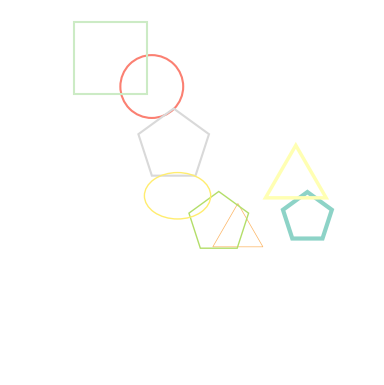[{"shape": "pentagon", "thickness": 3, "radius": 0.33, "center": [0.798, 0.434]}, {"shape": "triangle", "thickness": 2.5, "radius": 0.45, "center": [0.768, 0.532]}, {"shape": "circle", "thickness": 1.5, "radius": 0.41, "center": [0.394, 0.775]}, {"shape": "triangle", "thickness": 0.5, "radius": 0.38, "center": [0.618, 0.396]}, {"shape": "pentagon", "thickness": 1, "radius": 0.41, "center": [0.568, 0.421]}, {"shape": "pentagon", "thickness": 1.5, "radius": 0.48, "center": [0.451, 0.622]}, {"shape": "square", "thickness": 1.5, "radius": 0.47, "center": [0.287, 0.85]}, {"shape": "oval", "thickness": 1, "radius": 0.43, "center": [0.461, 0.492]}]